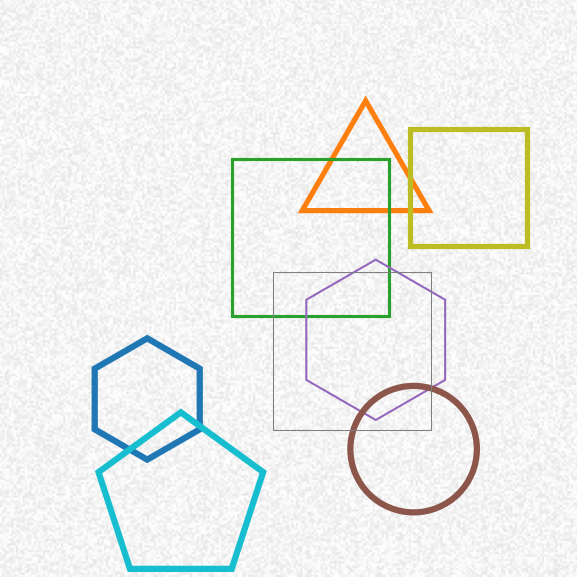[{"shape": "hexagon", "thickness": 3, "radius": 0.53, "center": [0.255, 0.308]}, {"shape": "triangle", "thickness": 2.5, "radius": 0.63, "center": [0.633, 0.698]}, {"shape": "square", "thickness": 1.5, "radius": 0.68, "center": [0.538, 0.588]}, {"shape": "hexagon", "thickness": 1, "radius": 0.69, "center": [0.651, 0.411]}, {"shape": "circle", "thickness": 3, "radius": 0.55, "center": [0.716, 0.221]}, {"shape": "square", "thickness": 0.5, "radius": 0.68, "center": [0.61, 0.392]}, {"shape": "square", "thickness": 2.5, "radius": 0.5, "center": [0.811, 0.675]}, {"shape": "pentagon", "thickness": 3, "radius": 0.75, "center": [0.313, 0.135]}]